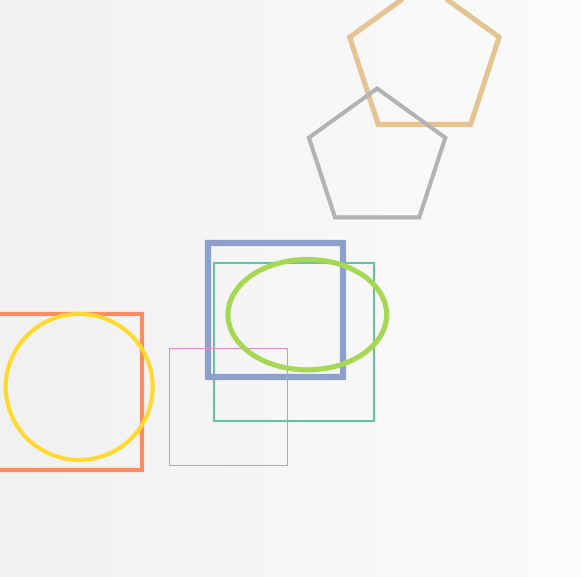[{"shape": "square", "thickness": 1, "radius": 0.69, "center": [0.506, 0.407]}, {"shape": "square", "thickness": 2, "radius": 0.67, "center": [0.11, 0.321]}, {"shape": "square", "thickness": 3, "radius": 0.58, "center": [0.474, 0.462]}, {"shape": "square", "thickness": 0.5, "radius": 0.51, "center": [0.392, 0.296]}, {"shape": "oval", "thickness": 2.5, "radius": 0.68, "center": [0.529, 0.454]}, {"shape": "circle", "thickness": 2, "radius": 0.63, "center": [0.136, 0.329]}, {"shape": "pentagon", "thickness": 2.5, "radius": 0.68, "center": [0.73, 0.893]}, {"shape": "pentagon", "thickness": 2, "radius": 0.62, "center": [0.649, 0.723]}]